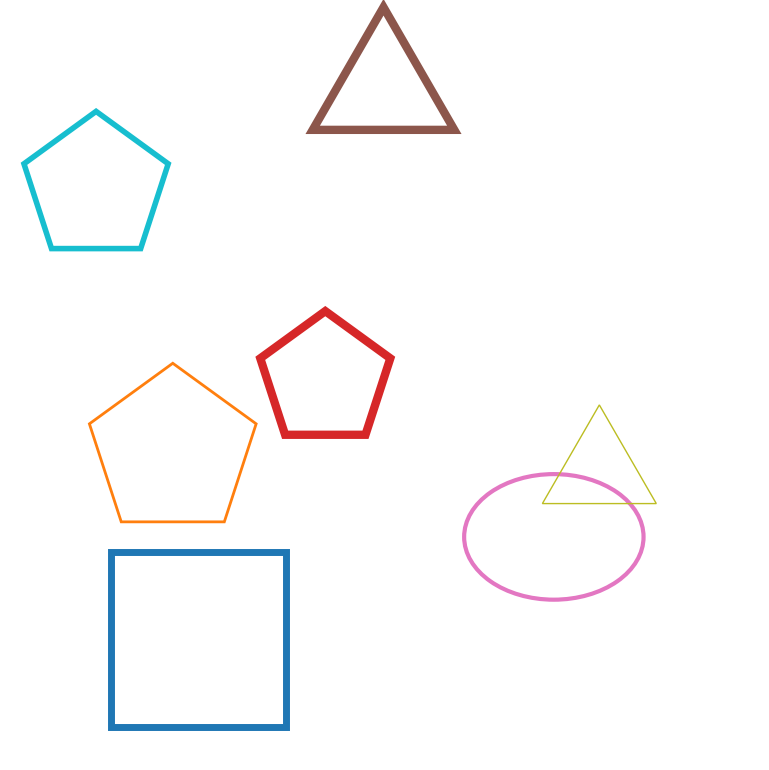[{"shape": "square", "thickness": 2.5, "radius": 0.57, "center": [0.258, 0.169]}, {"shape": "pentagon", "thickness": 1, "radius": 0.57, "center": [0.224, 0.414]}, {"shape": "pentagon", "thickness": 3, "radius": 0.44, "center": [0.422, 0.507]}, {"shape": "triangle", "thickness": 3, "radius": 0.53, "center": [0.498, 0.884]}, {"shape": "oval", "thickness": 1.5, "radius": 0.58, "center": [0.719, 0.303]}, {"shape": "triangle", "thickness": 0.5, "radius": 0.43, "center": [0.778, 0.389]}, {"shape": "pentagon", "thickness": 2, "radius": 0.49, "center": [0.125, 0.757]}]